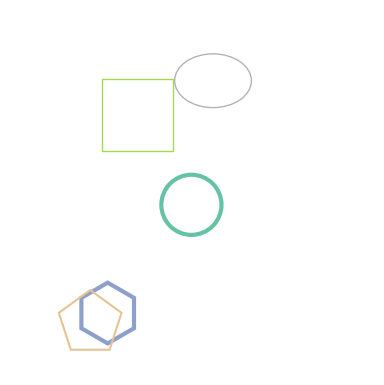[{"shape": "circle", "thickness": 3, "radius": 0.39, "center": [0.497, 0.468]}, {"shape": "hexagon", "thickness": 3, "radius": 0.39, "center": [0.28, 0.187]}, {"shape": "square", "thickness": 1, "radius": 0.46, "center": [0.357, 0.701]}, {"shape": "pentagon", "thickness": 1.5, "radius": 0.43, "center": [0.234, 0.161]}, {"shape": "oval", "thickness": 1, "radius": 0.5, "center": [0.553, 0.79]}]